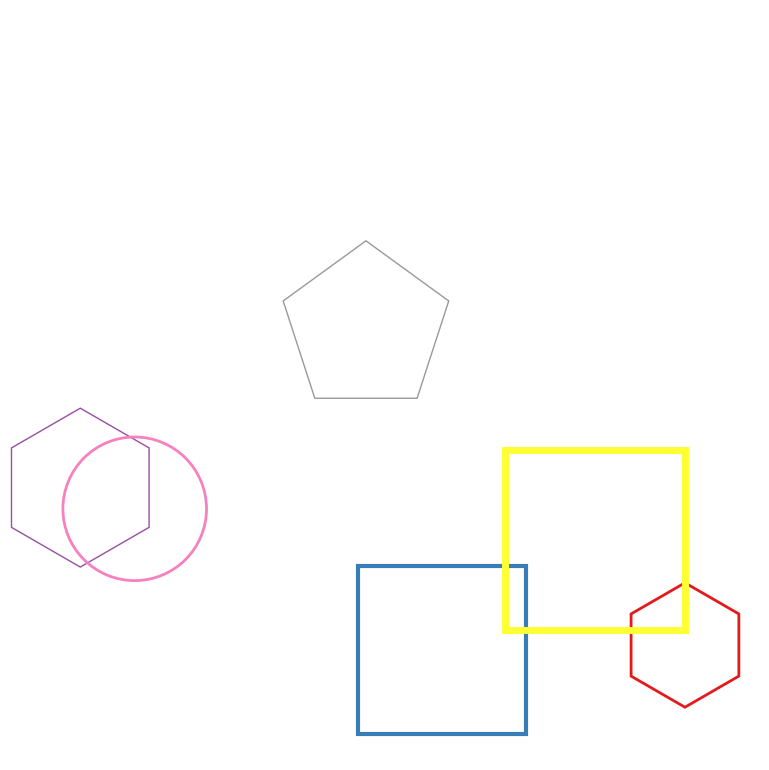[{"shape": "hexagon", "thickness": 1, "radius": 0.4, "center": [0.89, 0.162]}, {"shape": "square", "thickness": 1.5, "radius": 0.55, "center": [0.574, 0.156]}, {"shape": "hexagon", "thickness": 0.5, "radius": 0.52, "center": [0.104, 0.367]}, {"shape": "square", "thickness": 2.5, "radius": 0.58, "center": [0.773, 0.299]}, {"shape": "circle", "thickness": 1, "radius": 0.47, "center": [0.175, 0.339]}, {"shape": "pentagon", "thickness": 0.5, "radius": 0.57, "center": [0.475, 0.574]}]